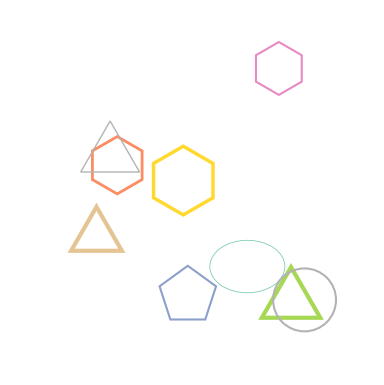[{"shape": "oval", "thickness": 0.5, "radius": 0.49, "center": [0.643, 0.308]}, {"shape": "hexagon", "thickness": 2, "radius": 0.37, "center": [0.305, 0.571]}, {"shape": "pentagon", "thickness": 1.5, "radius": 0.39, "center": [0.488, 0.233]}, {"shape": "hexagon", "thickness": 1.5, "radius": 0.34, "center": [0.724, 0.822]}, {"shape": "triangle", "thickness": 3, "radius": 0.44, "center": [0.756, 0.218]}, {"shape": "hexagon", "thickness": 2.5, "radius": 0.45, "center": [0.476, 0.531]}, {"shape": "triangle", "thickness": 3, "radius": 0.38, "center": [0.251, 0.387]}, {"shape": "triangle", "thickness": 1, "radius": 0.44, "center": [0.286, 0.597]}, {"shape": "circle", "thickness": 1.5, "radius": 0.41, "center": [0.791, 0.221]}]